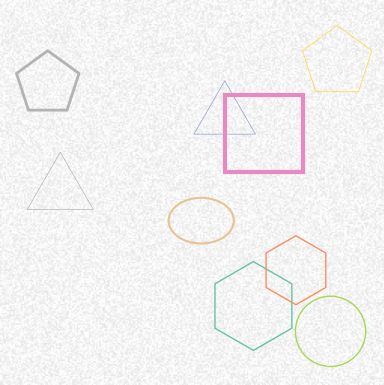[{"shape": "hexagon", "thickness": 1, "radius": 0.58, "center": [0.658, 0.205]}, {"shape": "hexagon", "thickness": 1, "radius": 0.45, "center": [0.769, 0.298]}, {"shape": "triangle", "thickness": 0.5, "radius": 0.46, "center": [0.584, 0.698]}, {"shape": "square", "thickness": 3, "radius": 0.5, "center": [0.686, 0.654]}, {"shape": "circle", "thickness": 1, "radius": 0.46, "center": [0.859, 0.139]}, {"shape": "pentagon", "thickness": 0.5, "radius": 0.47, "center": [0.876, 0.839]}, {"shape": "oval", "thickness": 1.5, "radius": 0.42, "center": [0.523, 0.427]}, {"shape": "triangle", "thickness": 0.5, "radius": 0.5, "center": [0.157, 0.505]}, {"shape": "pentagon", "thickness": 2, "radius": 0.43, "center": [0.124, 0.783]}]